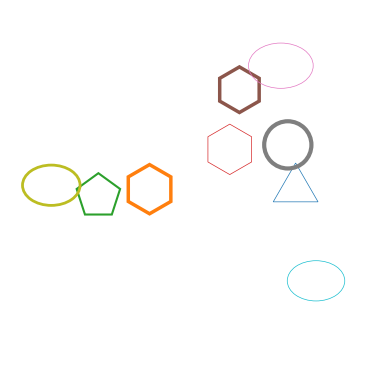[{"shape": "triangle", "thickness": 0.5, "radius": 0.34, "center": [0.768, 0.509]}, {"shape": "hexagon", "thickness": 2.5, "radius": 0.32, "center": [0.388, 0.509]}, {"shape": "pentagon", "thickness": 1.5, "radius": 0.3, "center": [0.256, 0.491]}, {"shape": "hexagon", "thickness": 0.5, "radius": 0.33, "center": [0.597, 0.612]}, {"shape": "hexagon", "thickness": 2.5, "radius": 0.3, "center": [0.622, 0.767]}, {"shape": "oval", "thickness": 0.5, "radius": 0.42, "center": [0.729, 0.829]}, {"shape": "circle", "thickness": 3, "radius": 0.31, "center": [0.748, 0.624]}, {"shape": "oval", "thickness": 2, "radius": 0.37, "center": [0.133, 0.519]}, {"shape": "oval", "thickness": 0.5, "radius": 0.37, "center": [0.821, 0.271]}]